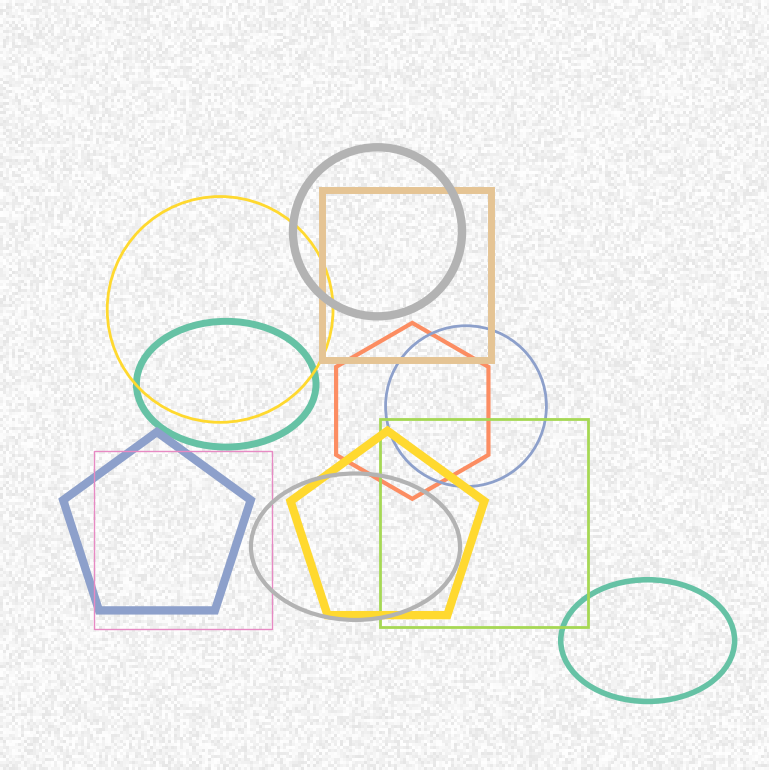[{"shape": "oval", "thickness": 2, "radius": 0.56, "center": [0.841, 0.168]}, {"shape": "oval", "thickness": 2.5, "radius": 0.58, "center": [0.294, 0.501]}, {"shape": "hexagon", "thickness": 1.5, "radius": 0.57, "center": [0.535, 0.466]}, {"shape": "circle", "thickness": 1, "radius": 0.52, "center": [0.605, 0.473]}, {"shape": "pentagon", "thickness": 3, "radius": 0.64, "center": [0.204, 0.311]}, {"shape": "square", "thickness": 0.5, "radius": 0.58, "center": [0.238, 0.299]}, {"shape": "square", "thickness": 1, "radius": 0.68, "center": [0.629, 0.321]}, {"shape": "circle", "thickness": 1, "radius": 0.73, "center": [0.286, 0.598]}, {"shape": "pentagon", "thickness": 3, "radius": 0.66, "center": [0.503, 0.308]}, {"shape": "square", "thickness": 2.5, "radius": 0.55, "center": [0.528, 0.643]}, {"shape": "circle", "thickness": 3, "radius": 0.55, "center": [0.49, 0.699]}, {"shape": "oval", "thickness": 1.5, "radius": 0.68, "center": [0.462, 0.29]}]